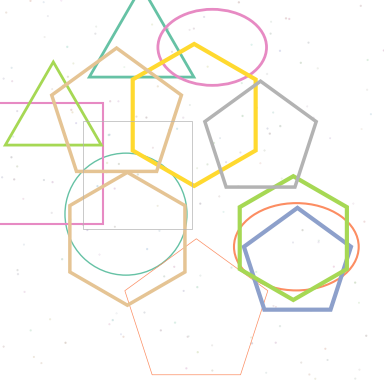[{"shape": "triangle", "thickness": 2, "radius": 0.78, "center": [0.368, 0.878]}, {"shape": "circle", "thickness": 1, "radius": 0.79, "center": [0.327, 0.444]}, {"shape": "pentagon", "thickness": 0.5, "radius": 0.98, "center": [0.51, 0.185]}, {"shape": "oval", "thickness": 1.5, "radius": 0.81, "center": [0.77, 0.359]}, {"shape": "pentagon", "thickness": 3, "radius": 0.73, "center": [0.773, 0.314]}, {"shape": "square", "thickness": 1.5, "radius": 0.79, "center": [0.11, 0.575]}, {"shape": "oval", "thickness": 2, "radius": 0.71, "center": [0.551, 0.877]}, {"shape": "hexagon", "thickness": 3, "radius": 0.8, "center": [0.762, 0.382]}, {"shape": "triangle", "thickness": 2, "radius": 0.72, "center": [0.138, 0.695]}, {"shape": "hexagon", "thickness": 3, "radius": 0.92, "center": [0.504, 0.701]}, {"shape": "pentagon", "thickness": 2.5, "radius": 0.89, "center": [0.303, 0.698]}, {"shape": "hexagon", "thickness": 2.5, "radius": 0.86, "center": [0.331, 0.38]}, {"shape": "pentagon", "thickness": 2.5, "radius": 0.76, "center": [0.677, 0.637]}, {"shape": "square", "thickness": 0.5, "radius": 0.7, "center": [0.357, 0.546]}]